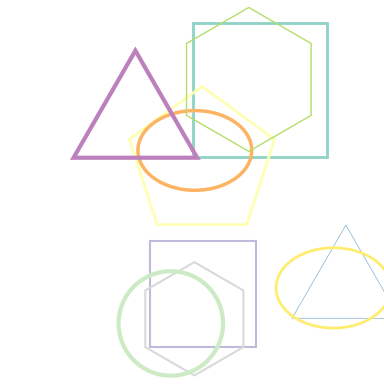[{"shape": "square", "thickness": 2, "radius": 0.87, "center": [0.676, 0.765]}, {"shape": "pentagon", "thickness": 2, "radius": 0.99, "center": [0.525, 0.577]}, {"shape": "square", "thickness": 1.5, "radius": 0.69, "center": [0.527, 0.236]}, {"shape": "triangle", "thickness": 0.5, "radius": 0.81, "center": [0.898, 0.254]}, {"shape": "oval", "thickness": 2.5, "radius": 0.74, "center": [0.506, 0.609]}, {"shape": "hexagon", "thickness": 1, "radius": 0.93, "center": [0.646, 0.794]}, {"shape": "hexagon", "thickness": 1.5, "radius": 0.74, "center": [0.505, 0.172]}, {"shape": "triangle", "thickness": 3, "radius": 0.93, "center": [0.352, 0.683]}, {"shape": "circle", "thickness": 3, "radius": 0.68, "center": [0.444, 0.16]}, {"shape": "oval", "thickness": 2, "radius": 0.74, "center": [0.866, 0.252]}]